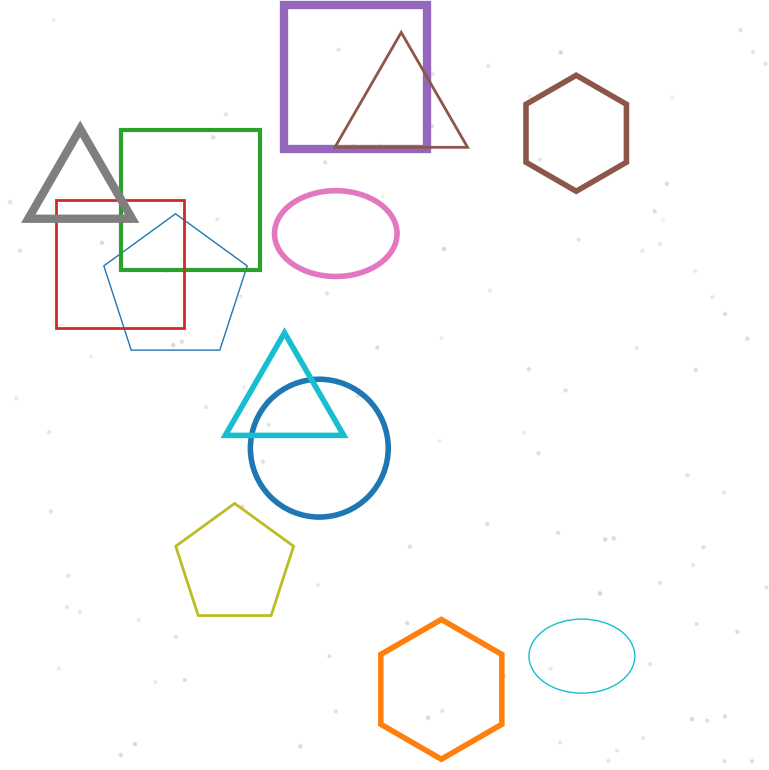[{"shape": "pentagon", "thickness": 0.5, "radius": 0.49, "center": [0.228, 0.624]}, {"shape": "circle", "thickness": 2, "radius": 0.45, "center": [0.415, 0.418]}, {"shape": "hexagon", "thickness": 2, "radius": 0.45, "center": [0.573, 0.105]}, {"shape": "square", "thickness": 1.5, "radius": 0.45, "center": [0.248, 0.74]}, {"shape": "square", "thickness": 1, "radius": 0.41, "center": [0.156, 0.657]}, {"shape": "square", "thickness": 3, "radius": 0.47, "center": [0.462, 0.9]}, {"shape": "triangle", "thickness": 1, "radius": 0.5, "center": [0.521, 0.858]}, {"shape": "hexagon", "thickness": 2, "radius": 0.38, "center": [0.748, 0.827]}, {"shape": "oval", "thickness": 2, "radius": 0.4, "center": [0.436, 0.697]}, {"shape": "triangle", "thickness": 3, "radius": 0.39, "center": [0.104, 0.755]}, {"shape": "pentagon", "thickness": 1, "radius": 0.4, "center": [0.305, 0.266]}, {"shape": "triangle", "thickness": 2, "radius": 0.44, "center": [0.369, 0.479]}, {"shape": "oval", "thickness": 0.5, "radius": 0.34, "center": [0.756, 0.148]}]